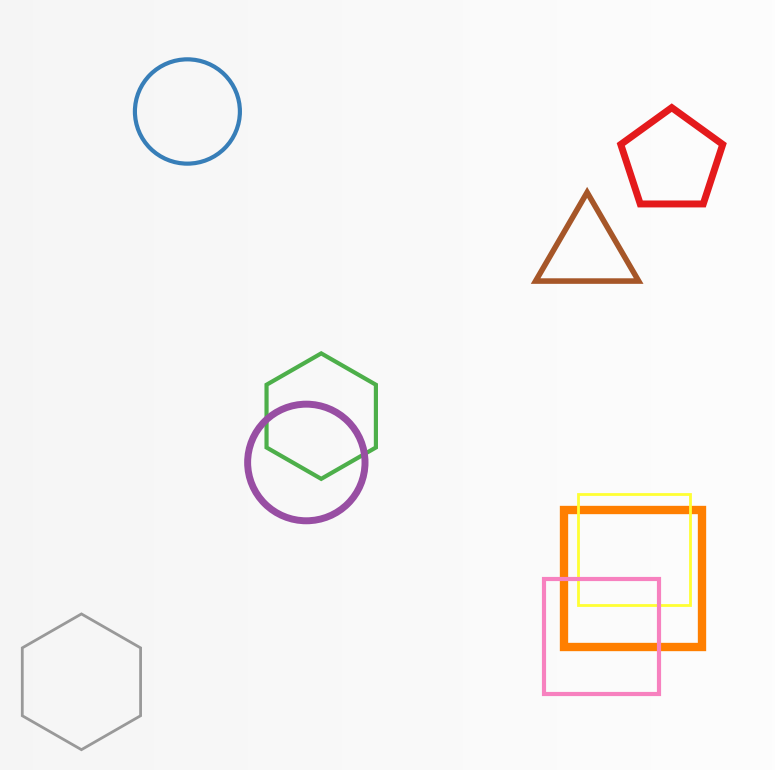[{"shape": "pentagon", "thickness": 2.5, "radius": 0.35, "center": [0.867, 0.791]}, {"shape": "circle", "thickness": 1.5, "radius": 0.34, "center": [0.242, 0.855]}, {"shape": "hexagon", "thickness": 1.5, "radius": 0.41, "center": [0.414, 0.46]}, {"shape": "circle", "thickness": 2.5, "radius": 0.38, "center": [0.395, 0.399]}, {"shape": "square", "thickness": 3, "radius": 0.45, "center": [0.817, 0.249]}, {"shape": "square", "thickness": 1, "radius": 0.36, "center": [0.818, 0.286]}, {"shape": "triangle", "thickness": 2, "radius": 0.38, "center": [0.758, 0.673]}, {"shape": "square", "thickness": 1.5, "radius": 0.37, "center": [0.776, 0.173]}, {"shape": "hexagon", "thickness": 1, "radius": 0.44, "center": [0.105, 0.115]}]